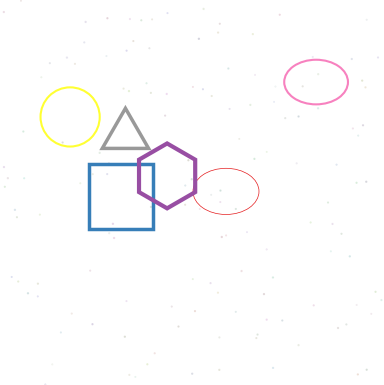[{"shape": "oval", "thickness": 0.5, "radius": 0.43, "center": [0.587, 0.503]}, {"shape": "square", "thickness": 2.5, "radius": 0.42, "center": [0.315, 0.49]}, {"shape": "hexagon", "thickness": 3, "radius": 0.42, "center": [0.434, 0.543]}, {"shape": "circle", "thickness": 1.5, "radius": 0.38, "center": [0.182, 0.696]}, {"shape": "oval", "thickness": 1.5, "radius": 0.41, "center": [0.821, 0.787]}, {"shape": "triangle", "thickness": 2.5, "radius": 0.35, "center": [0.326, 0.649]}]